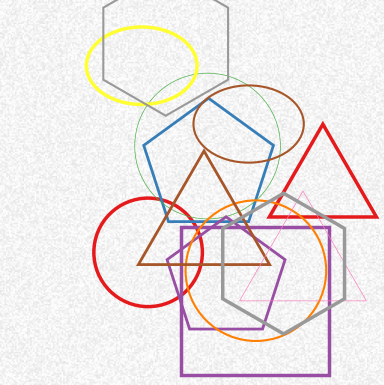[{"shape": "triangle", "thickness": 2.5, "radius": 0.8, "center": [0.839, 0.517]}, {"shape": "circle", "thickness": 2.5, "radius": 0.7, "center": [0.385, 0.345]}, {"shape": "pentagon", "thickness": 2, "radius": 0.89, "center": [0.542, 0.568]}, {"shape": "circle", "thickness": 0.5, "radius": 0.95, "center": [0.539, 0.621]}, {"shape": "pentagon", "thickness": 2, "radius": 0.81, "center": [0.587, 0.276]}, {"shape": "square", "thickness": 2.5, "radius": 0.96, "center": [0.662, 0.218]}, {"shape": "circle", "thickness": 1.5, "radius": 0.91, "center": [0.665, 0.297]}, {"shape": "oval", "thickness": 2.5, "radius": 0.72, "center": [0.368, 0.829]}, {"shape": "triangle", "thickness": 2, "radius": 0.98, "center": [0.53, 0.411]}, {"shape": "oval", "thickness": 1.5, "radius": 0.72, "center": [0.646, 0.678]}, {"shape": "triangle", "thickness": 0.5, "radius": 0.95, "center": [0.787, 0.314]}, {"shape": "hexagon", "thickness": 2.5, "radius": 0.91, "center": [0.737, 0.315]}, {"shape": "hexagon", "thickness": 1.5, "radius": 0.94, "center": [0.43, 0.886]}]